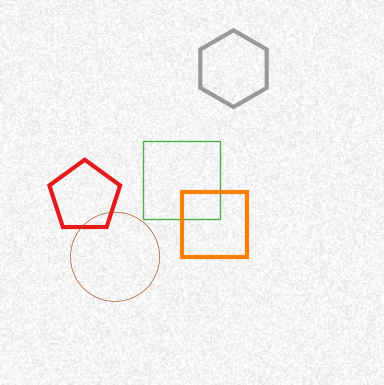[{"shape": "pentagon", "thickness": 3, "radius": 0.48, "center": [0.22, 0.488]}, {"shape": "square", "thickness": 1, "radius": 0.5, "center": [0.472, 0.533]}, {"shape": "square", "thickness": 3, "radius": 0.42, "center": [0.557, 0.416]}, {"shape": "circle", "thickness": 0.5, "radius": 0.58, "center": [0.299, 0.333]}, {"shape": "hexagon", "thickness": 3, "radius": 0.5, "center": [0.607, 0.822]}]